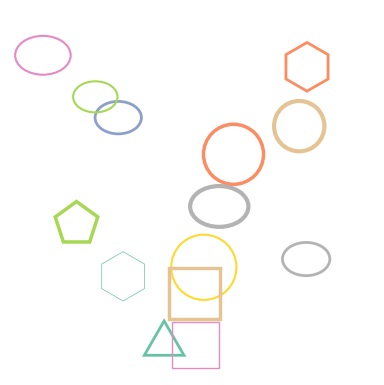[{"shape": "hexagon", "thickness": 0.5, "radius": 0.32, "center": [0.32, 0.282]}, {"shape": "triangle", "thickness": 2, "radius": 0.3, "center": [0.426, 0.107]}, {"shape": "hexagon", "thickness": 2, "radius": 0.32, "center": [0.797, 0.826]}, {"shape": "circle", "thickness": 2.5, "radius": 0.39, "center": [0.607, 0.599]}, {"shape": "oval", "thickness": 2, "radius": 0.3, "center": [0.307, 0.694]}, {"shape": "oval", "thickness": 1.5, "radius": 0.36, "center": [0.111, 0.856]}, {"shape": "square", "thickness": 1, "radius": 0.3, "center": [0.508, 0.104]}, {"shape": "pentagon", "thickness": 2.5, "radius": 0.29, "center": [0.199, 0.419]}, {"shape": "oval", "thickness": 1.5, "radius": 0.29, "center": [0.248, 0.748]}, {"shape": "circle", "thickness": 1.5, "radius": 0.42, "center": [0.529, 0.306]}, {"shape": "circle", "thickness": 3, "radius": 0.33, "center": [0.777, 0.672]}, {"shape": "square", "thickness": 2.5, "radius": 0.33, "center": [0.506, 0.237]}, {"shape": "oval", "thickness": 2, "radius": 0.31, "center": [0.795, 0.327]}, {"shape": "oval", "thickness": 3, "radius": 0.38, "center": [0.57, 0.464]}]